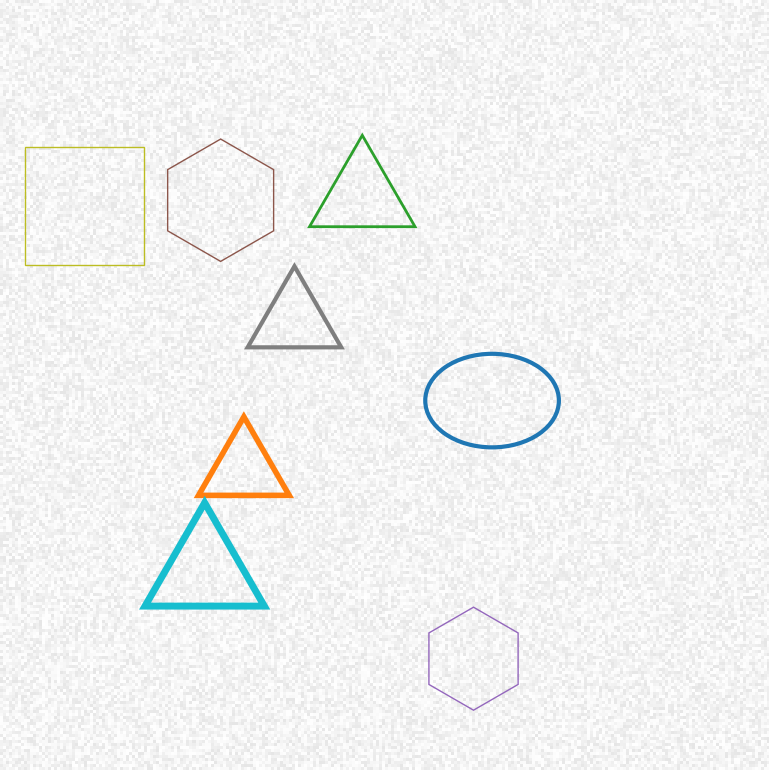[{"shape": "oval", "thickness": 1.5, "radius": 0.43, "center": [0.639, 0.48]}, {"shape": "triangle", "thickness": 2, "radius": 0.34, "center": [0.317, 0.391]}, {"shape": "triangle", "thickness": 1, "radius": 0.4, "center": [0.47, 0.745]}, {"shape": "hexagon", "thickness": 0.5, "radius": 0.33, "center": [0.615, 0.145]}, {"shape": "hexagon", "thickness": 0.5, "radius": 0.4, "center": [0.287, 0.74]}, {"shape": "triangle", "thickness": 1.5, "radius": 0.35, "center": [0.382, 0.584]}, {"shape": "square", "thickness": 0.5, "radius": 0.38, "center": [0.11, 0.733]}, {"shape": "triangle", "thickness": 2.5, "radius": 0.45, "center": [0.266, 0.258]}]